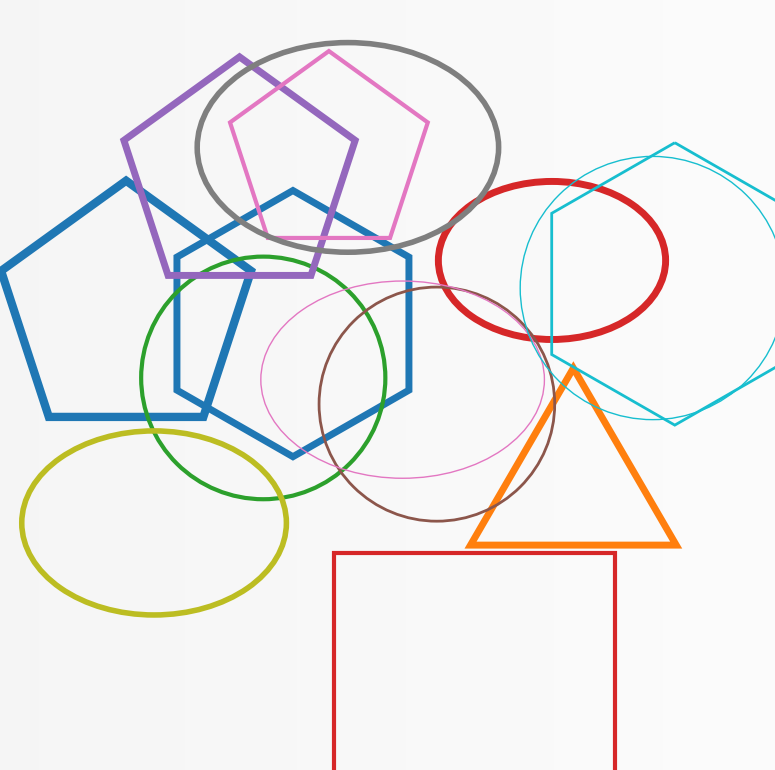[{"shape": "hexagon", "thickness": 2.5, "radius": 0.86, "center": [0.378, 0.58]}, {"shape": "pentagon", "thickness": 3, "radius": 0.85, "center": [0.163, 0.596]}, {"shape": "triangle", "thickness": 2.5, "radius": 0.77, "center": [0.74, 0.369]}, {"shape": "circle", "thickness": 1.5, "radius": 0.79, "center": [0.34, 0.509]}, {"shape": "oval", "thickness": 2.5, "radius": 0.73, "center": [0.712, 0.662]}, {"shape": "square", "thickness": 1.5, "radius": 0.9, "center": [0.612, 0.101]}, {"shape": "pentagon", "thickness": 2.5, "radius": 0.78, "center": [0.309, 0.769]}, {"shape": "circle", "thickness": 1, "radius": 0.76, "center": [0.564, 0.475]}, {"shape": "oval", "thickness": 0.5, "radius": 0.91, "center": [0.52, 0.507]}, {"shape": "pentagon", "thickness": 1.5, "radius": 0.67, "center": [0.424, 0.8]}, {"shape": "oval", "thickness": 2, "radius": 0.97, "center": [0.449, 0.809]}, {"shape": "oval", "thickness": 2, "radius": 0.85, "center": [0.199, 0.321]}, {"shape": "circle", "thickness": 0.5, "radius": 0.85, "center": [0.842, 0.626]}, {"shape": "hexagon", "thickness": 1, "radius": 0.92, "center": [0.871, 0.631]}]